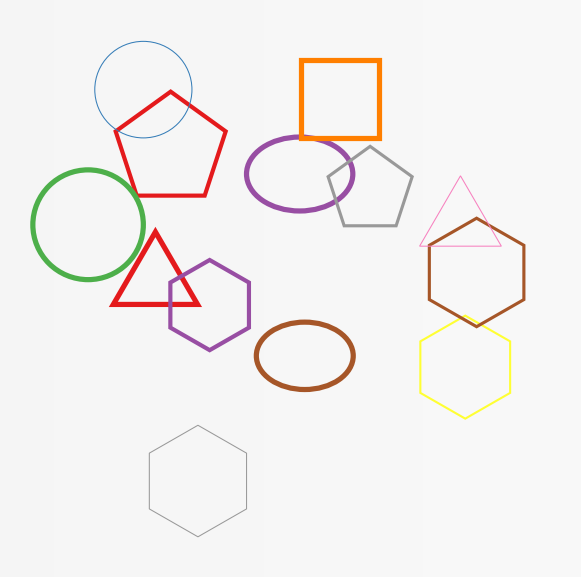[{"shape": "triangle", "thickness": 2.5, "radius": 0.42, "center": [0.267, 0.514]}, {"shape": "pentagon", "thickness": 2, "radius": 0.5, "center": [0.294, 0.741]}, {"shape": "circle", "thickness": 0.5, "radius": 0.42, "center": [0.247, 0.844]}, {"shape": "circle", "thickness": 2.5, "radius": 0.48, "center": [0.152, 0.61]}, {"shape": "oval", "thickness": 2.5, "radius": 0.46, "center": [0.516, 0.698]}, {"shape": "hexagon", "thickness": 2, "radius": 0.39, "center": [0.361, 0.471]}, {"shape": "square", "thickness": 2.5, "radius": 0.34, "center": [0.585, 0.827]}, {"shape": "hexagon", "thickness": 1, "radius": 0.45, "center": [0.8, 0.363]}, {"shape": "hexagon", "thickness": 1.5, "radius": 0.47, "center": [0.82, 0.527]}, {"shape": "oval", "thickness": 2.5, "radius": 0.42, "center": [0.524, 0.383]}, {"shape": "triangle", "thickness": 0.5, "radius": 0.41, "center": [0.792, 0.613]}, {"shape": "hexagon", "thickness": 0.5, "radius": 0.48, "center": [0.341, 0.166]}, {"shape": "pentagon", "thickness": 1.5, "radius": 0.38, "center": [0.637, 0.67]}]